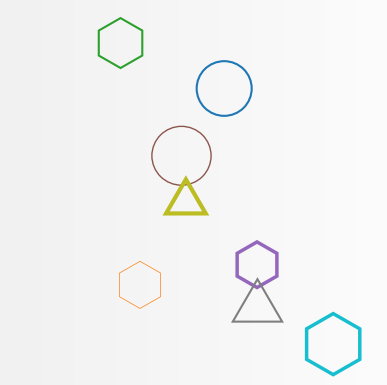[{"shape": "circle", "thickness": 1.5, "radius": 0.35, "center": [0.579, 0.77]}, {"shape": "hexagon", "thickness": 0.5, "radius": 0.31, "center": [0.361, 0.26]}, {"shape": "hexagon", "thickness": 1.5, "radius": 0.32, "center": [0.311, 0.888]}, {"shape": "hexagon", "thickness": 2.5, "radius": 0.3, "center": [0.663, 0.312]}, {"shape": "circle", "thickness": 1, "radius": 0.38, "center": [0.468, 0.595]}, {"shape": "triangle", "thickness": 1.5, "radius": 0.37, "center": [0.664, 0.201]}, {"shape": "triangle", "thickness": 3, "radius": 0.3, "center": [0.48, 0.475]}, {"shape": "hexagon", "thickness": 2.5, "radius": 0.4, "center": [0.86, 0.106]}]